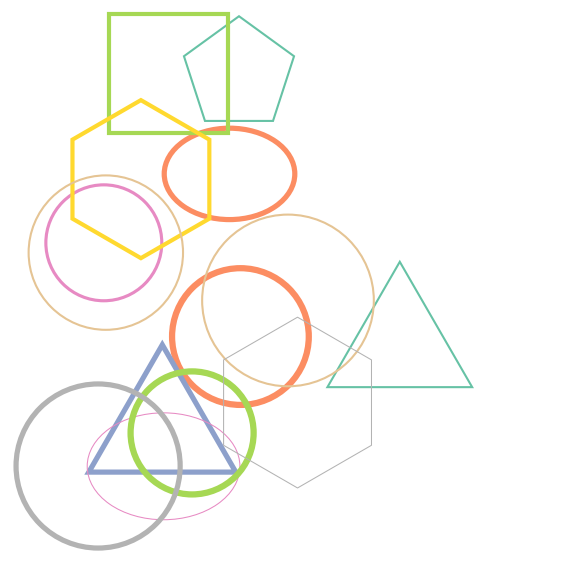[{"shape": "pentagon", "thickness": 1, "radius": 0.5, "center": [0.414, 0.871]}, {"shape": "triangle", "thickness": 1, "radius": 0.72, "center": [0.692, 0.401]}, {"shape": "circle", "thickness": 3, "radius": 0.59, "center": [0.416, 0.416]}, {"shape": "oval", "thickness": 2.5, "radius": 0.57, "center": [0.397, 0.698]}, {"shape": "triangle", "thickness": 2.5, "radius": 0.73, "center": [0.281, 0.255]}, {"shape": "circle", "thickness": 1.5, "radius": 0.5, "center": [0.18, 0.579]}, {"shape": "oval", "thickness": 0.5, "radius": 0.66, "center": [0.283, 0.192]}, {"shape": "square", "thickness": 2, "radius": 0.51, "center": [0.292, 0.872]}, {"shape": "circle", "thickness": 3, "radius": 0.53, "center": [0.333, 0.25]}, {"shape": "hexagon", "thickness": 2, "radius": 0.68, "center": [0.244, 0.689]}, {"shape": "circle", "thickness": 1, "radius": 0.67, "center": [0.183, 0.562]}, {"shape": "circle", "thickness": 1, "radius": 0.74, "center": [0.499, 0.479]}, {"shape": "hexagon", "thickness": 0.5, "radius": 0.74, "center": [0.515, 0.302]}, {"shape": "circle", "thickness": 2.5, "radius": 0.71, "center": [0.17, 0.192]}]